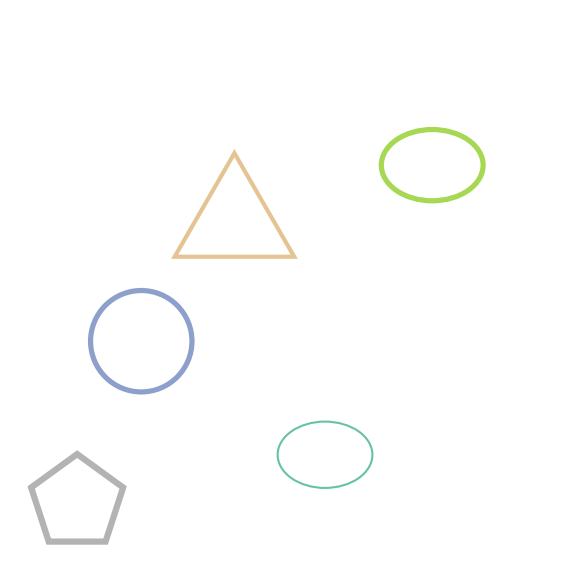[{"shape": "oval", "thickness": 1, "radius": 0.41, "center": [0.563, 0.212]}, {"shape": "circle", "thickness": 2.5, "radius": 0.44, "center": [0.245, 0.408]}, {"shape": "oval", "thickness": 2.5, "radius": 0.44, "center": [0.748, 0.713]}, {"shape": "triangle", "thickness": 2, "radius": 0.6, "center": [0.406, 0.614]}, {"shape": "pentagon", "thickness": 3, "radius": 0.42, "center": [0.134, 0.129]}]